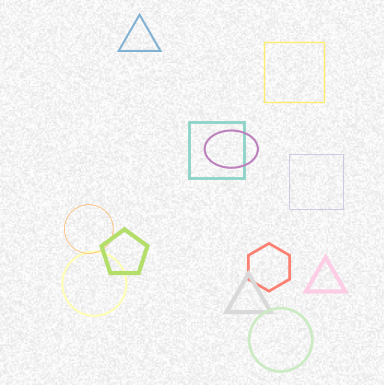[{"shape": "square", "thickness": 2, "radius": 0.36, "center": [0.562, 0.611]}, {"shape": "circle", "thickness": 1.5, "radius": 0.42, "center": [0.245, 0.263]}, {"shape": "square", "thickness": 0.5, "radius": 0.36, "center": [0.821, 0.529]}, {"shape": "hexagon", "thickness": 2, "radius": 0.31, "center": [0.699, 0.306]}, {"shape": "triangle", "thickness": 1.5, "radius": 0.31, "center": [0.363, 0.899]}, {"shape": "circle", "thickness": 0.5, "radius": 0.32, "center": [0.231, 0.405]}, {"shape": "pentagon", "thickness": 3, "radius": 0.31, "center": [0.323, 0.342]}, {"shape": "triangle", "thickness": 3, "radius": 0.3, "center": [0.846, 0.273]}, {"shape": "triangle", "thickness": 3, "radius": 0.33, "center": [0.646, 0.223]}, {"shape": "oval", "thickness": 1.5, "radius": 0.35, "center": [0.601, 0.613]}, {"shape": "circle", "thickness": 2, "radius": 0.41, "center": [0.729, 0.117]}, {"shape": "square", "thickness": 1, "radius": 0.39, "center": [0.764, 0.813]}]